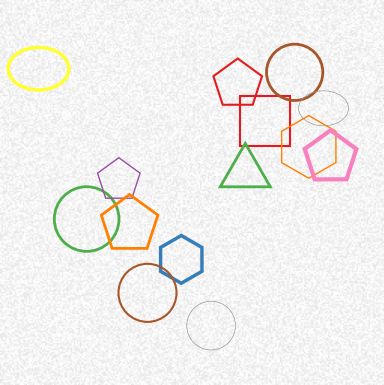[{"shape": "square", "thickness": 1.5, "radius": 0.32, "center": [0.689, 0.685]}, {"shape": "pentagon", "thickness": 1.5, "radius": 0.33, "center": [0.617, 0.782]}, {"shape": "hexagon", "thickness": 2.5, "radius": 0.31, "center": [0.471, 0.326]}, {"shape": "circle", "thickness": 2, "radius": 0.42, "center": [0.225, 0.431]}, {"shape": "triangle", "thickness": 2, "radius": 0.38, "center": [0.637, 0.552]}, {"shape": "pentagon", "thickness": 1, "radius": 0.29, "center": [0.309, 0.532]}, {"shape": "pentagon", "thickness": 2, "radius": 0.39, "center": [0.337, 0.417]}, {"shape": "hexagon", "thickness": 1, "radius": 0.41, "center": [0.802, 0.618]}, {"shape": "oval", "thickness": 2.5, "radius": 0.39, "center": [0.1, 0.822]}, {"shape": "circle", "thickness": 1.5, "radius": 0.38, "center": [0.383, 0.239]}, {"shape": "circle", "thickness": 2, "radius": 0.37, "center": [0.765, 0.812]}, {"shape": "pentagon", "thickness": 3, "radius": 0.35, "center": [0.859, 0.591]}, {"shape": "oval", "thickness": 0.5, "radius": 0.32, "center": [0.84, 0.719]}, {"shape": "circle", "thickness": 0.5, "radius": 0.32, "center": [0.548, 0.154]}]